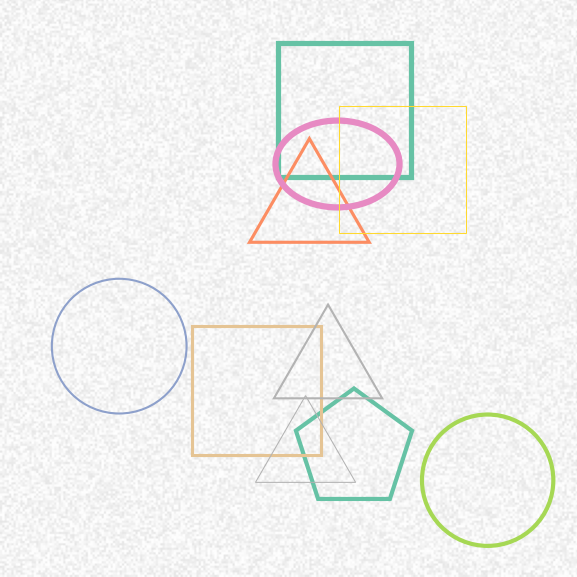[{"shape": "pentagon", "thickness": 2, "radius": 0.53, "center": [0.613, 0.221]}, {"shape": "square", "thickness": 2.5, "radius": 0.58, "center": [0.596, 0.809]}, {"shape": "triangle", "thickness": 1.5, "radius": 0.6, "center": [0.536, 0.639]}, {"shape": "circle", "thickness": 1, "radius": 0.58, "center": [0.206, 0.4]}, {"shape": "oval", "thickness": 3, "radius": 0.54, "center": [0.584, 0.715]}, {"shape": "circle", "thickness": 2, "radius": 0.57, "center": [0.844, 0.168]}, {"shape": "square", "thickness": 0.5, "radius": 0.55, "center": [0.697, 0.706]}, {"shape": "square", "thickness": 1.5, "radius": 0.56, "center": [0.444, 0.323]}, {"shape": "triangle", "thickness": 1, "radius": 0.54, "center": [0.568, 0.363]}, {"shape": "triangle", "thickness": 0.5, "radius": 0.5, "center": [0.529, 0.214]}]